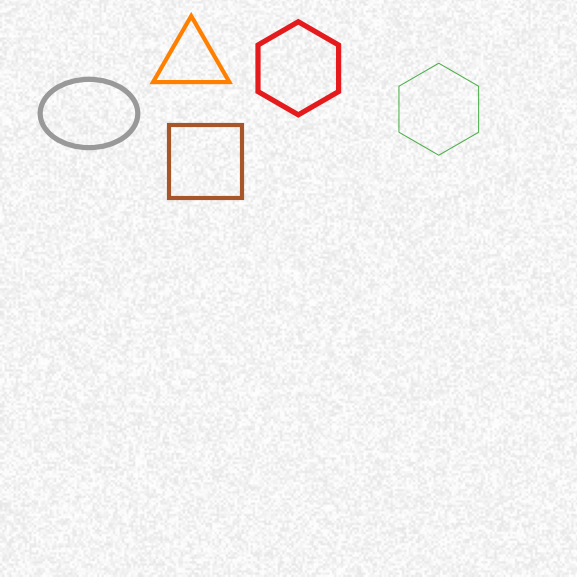[{"shape": "hexagon", "thickness": 2.5, "radius": 0.4, "center": [0.517, 0.881]}, {"shape": "hexagon", "thickness": 0.5, "radius": 0.4, "center": [0.76, 0.81]}, {"shape": "triangle", "thickness": 2, "radius": 0.38, "center": [0.331, 0.895]}, {"shape": "square", "thickness": 2, "radius": 0.32, "center": [0.356, 0.719]}, {"shape": "oval", "thickness": 2.5, "radius": 0.42, "center": [0.154, 0.803]}]